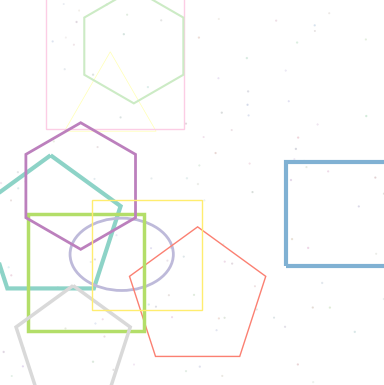[{"shape": "pentagon", "thickness": 3, "radius": 0.96, "center": [0.131, 0.405]}, {"shape": "triangle", "thickness": 0.5, "radius": 0.69, "center": [0.286, 0.728]}, {"shape": "oval", "thickness": 2, "radius": 0.67, "center": [0.316, 0.339]}, {"shape": "pentagon", "thickness": 1, "radius": 0.93, "center": [0.513, 0.225]}, {"shape": "square", "thickness": 3, "radius": 0.67, "center": [0.877, 0.444]}, {"shape": "square", "thickness": 2.5, "radius": 0.76, "center": [0.224, 0.292]}, {"shape": "square", "thickness": 1, "radius": 0.9, "center": [0.298, 0.844]}, {"shape": "pentagon", "thickness": 2.5, "radius": 0.78, "center": [0.19, 0.102]}, {"shape": "hexagon", "thickness": 2, "radius": 0.82, "center": [0.21, 0.517]}, {"shape": "hexagon", "thickness": 1.5, "radius": 0.74, "center": [0.348, 0.88]}, {"shape": "square", "thickness": 1, "radius": 0.71, "center": [0.382, 0.338]}]